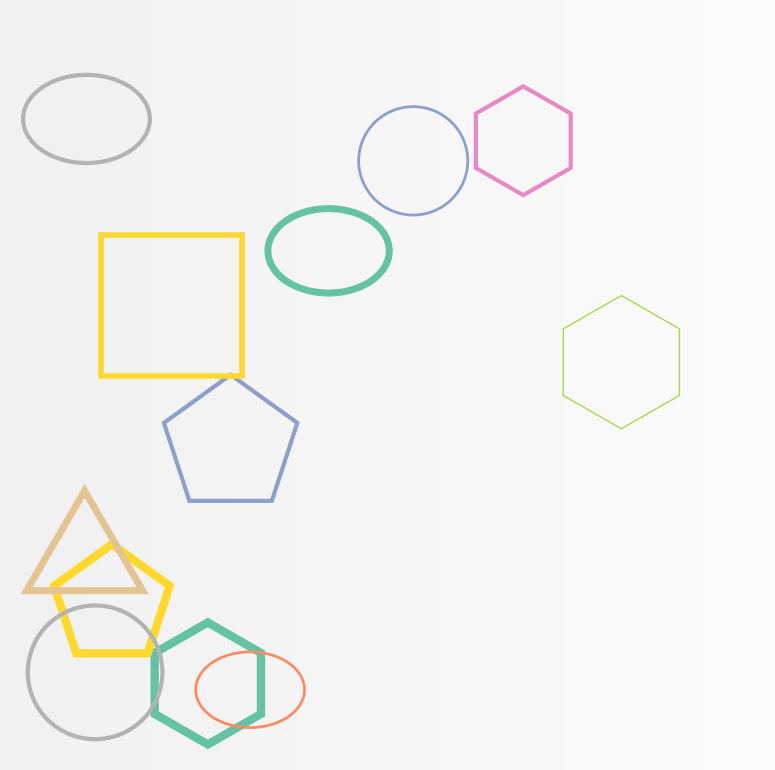[{"shape": "hexagon", "thickness": 3, "radius": 0.4, "center": [0.268, 0.112]}, {"shape": "oval", "thickness": 2.5, "radius": 0.39, "center": [0.424, 0.674]}, {"shape": "oval", "thickness": 1, "radius": 0.35, "center": [0.323, 0.104]}, {"shape": "pentagon", "thickness": 1.5, "radius": 0.45, "center": [0.298, 0.423]}, {"shape": "circle", "thickness": 1, "radius": 0.35, "center": [0.533, 0.791]}, {"shape": "hexagon", "thickness": 1.5, "radius": 0.35, "center": [0.675, 0.817]}, {"shape": "hexagon", "thickness": 0.5, "radius": 0.43, "center": [0.802, 0.53]}, {"shape": "square", "thickness": 2, "radius": 0.46, "center": [0.221, 0.604]}, {"shape": "pentagon", "thickness": 3, "radius": 0.39, "center": [0.144, 0.215]}, {"shape": "triangle", "thickness": 2.5, "radius": 0.43, "center": [0.109, 0.276]}, {"shape": "circle", "thickness": 1.5, "radius": 0.43, "center": [0.123, 0.127]}, {"shape": "oval", "thickness": 1.5, "radius": 0.41, "center": [0.112, 0.846]}]